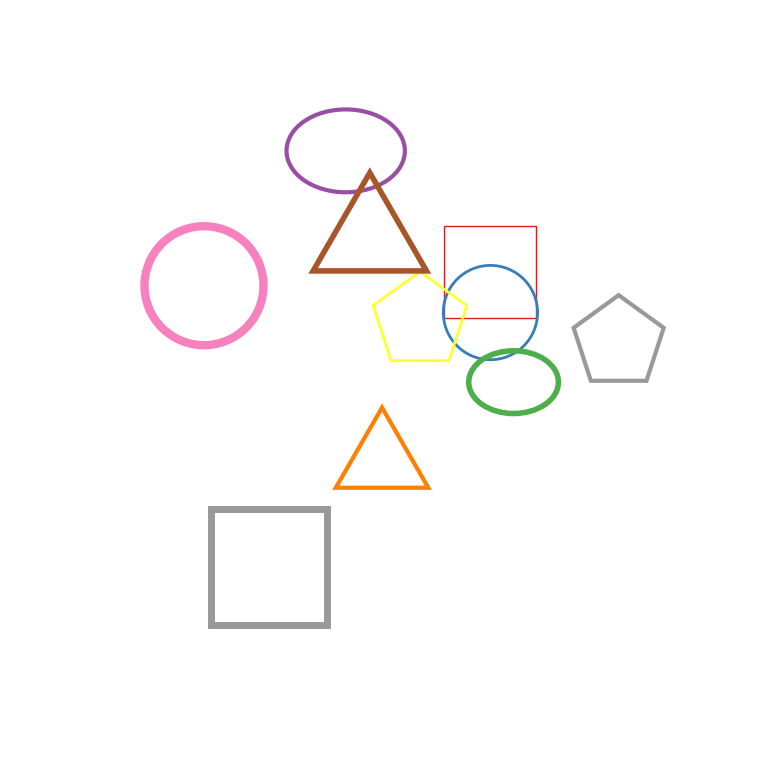[{"shape": "square", "thickness": 0.5, "radius": 0.3, "center": [0.636, 0.647]}, {"shape": "circle", "thickness": 1, "radius": 0.31, "center": [0.637, 0.594]}, {"shape": "oval", "thickness": 2, "radius": 0.29, "center": [0.667, 0.504]}, {"shape": "oval", "thickness": 1.5, "radius": 0.38, "center": [0.449, 0.804]}, {"shape": "triangle", "thickness": 1.5, "radius": 0.35, "center": [0.496, 0.401]}, {"shape": "pentagon", "thickness": 1, "radius": 0.32, "center": [0.545, 0.583]}, {"shape": "triangle", "thickness": 2, "radius": 0.42, "center": [0.48, 0.691]}, {"shape": "circle", "thickness": 3, "radius": 0.39, "center": [0.265, 0.629]}, {"shape": "pentagon", "thickness": 1.5, "radius": 0.31, "center": [0.803, 0.555]}, {"shape": "square", "thickness": 2.5, "radius": 0.38, "center": [0.35, 0.264]}]